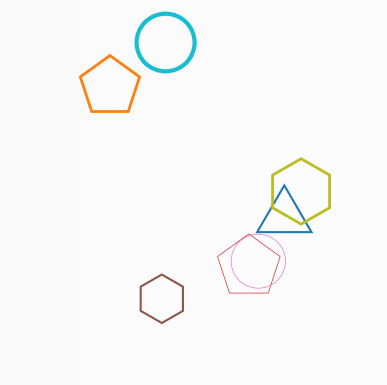[{"shape": "triangle", "thickness": 1.5, "radius": 0.4, "center": [0.734, 0.438]}, {"shape": "pentagon", "thickness": 2, "radius": 0.4, "center": [0.284, 0.775]}, {"shape": "pentagon", "thickness": 0.5, "radius": 0.42, "center": [0.642, 0.307]}, {"shape": "hexagon", "thickness": 1.5, "radius": 0.31, "center": [0.418, 0.224]}, {"shape": "circle", "thickness": 0.5, "radius": 0.35, "center": [0.667, 0.322]}, {"shape": "hexagon", "thickness": 2, "radius": 0.42, "center": [0.777, 0.503]}, {"shape": "circle", "thickness": 3, "radius": 0.37, "center": [0.427, 0.89]}]